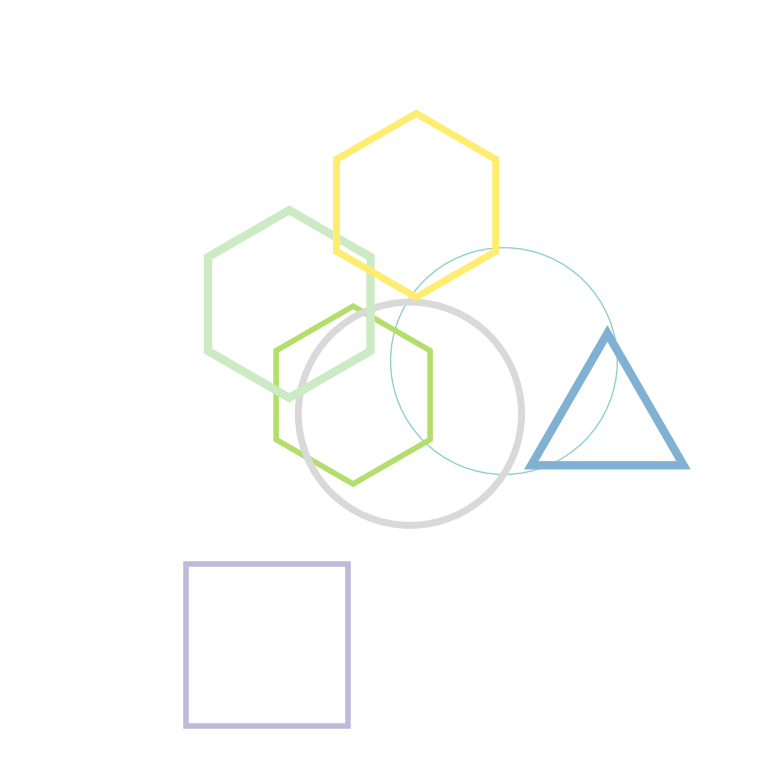[{"shape": "circle", "thickness": 0.5, "radius": 0.74, "center": [0.654, 0.531]}, {"shape": "square", "thickness": 2, "radius": 0.53, "center": [0.347, 0.162]}, {"shape": "triangle", "thickness": 3, "radius": 0.57, "center": [0.789, 0.453]}, {"shape": "hexagon", "thickness": 2, "radius": 0.58, "center": [0.459, 0.487]}, {"shape": "circle", "thickness": 2.5, "radius": 0.72, "center": [0.532, 0.463]}, {"shape": "hexagon", "thickness": 3, "radius": 0.61, "center": [0.376, 0.605]}, {"shape": "hexagon", "thickness": 2.5, "radius": 0.6, "center": [0.54, 0.733]}]